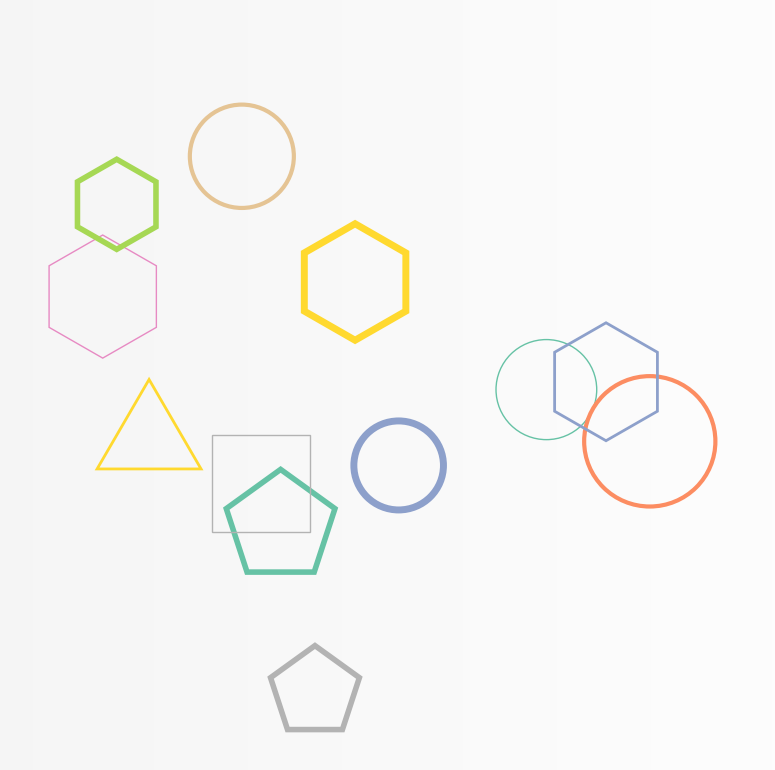[{"shape": "circle", "thickness": 0.5, "radius": 0.32, "center": [0.705, 0.494]}, {"shape": "pentagon", "thickness": 2, "radius": 0.37, "center": [0.362, 0.317]}, {"shape": "circle", "thickness": 1.5, "radius": 0.42, "center": [0.838, 0.427]}, {"shape": "circle", "thickness": 2.5, "radius": 0.29, "center": [0.514, 0.396]}, {"shape": "hexagon", "thickness": 1, "radius": 0.38, "center": [0.782, 0.504]}, {"shape": "hexagon", "thickness": 0.5, "radius": 0.4, "center": [0.133, 0.615]}, {"shape": "hexagon", "thickness": 2, "radius": 0.29, "center": [0.151, 0.735]}, {"shape": "triangle", "thickness": 1, "radius": 0.39, "center": [0.192, 0.43]}, {"shape": "hexagon", "thickness": 2.5, "radius": 0.38, "center": [0.458, 0.634]}, {"shape": "circle", "thickness": 1.5, "radius": 0.34, "center": [0.312, 0.797]}, {"shape": "square", "thickness": 0.5, "radius": 0.31, "center": [0.337, 0.372]}, {"shape": "pentagon", "thickness": 2, "radius": 0.3, "center": [0.406, 0.101]}]